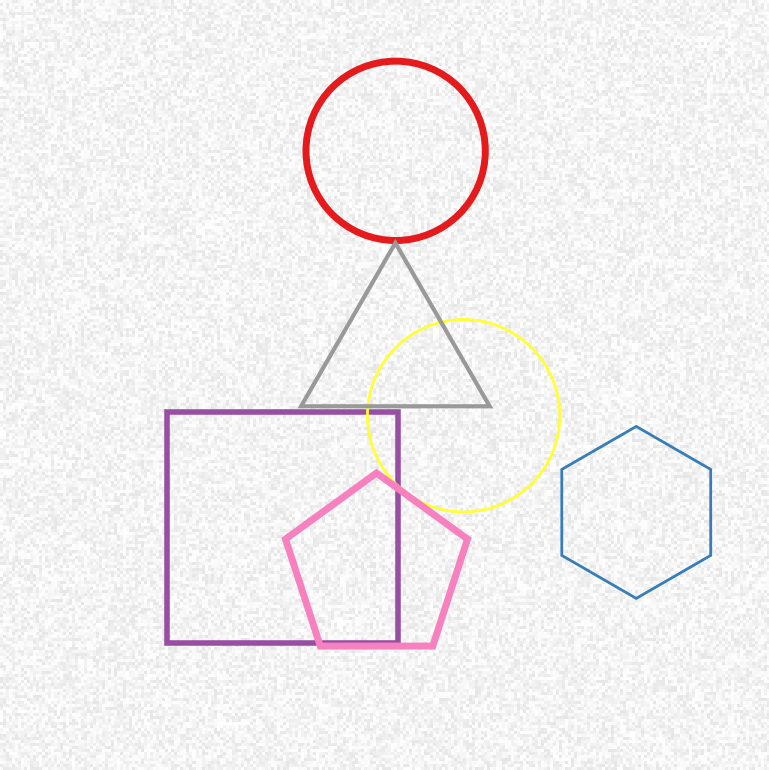[{"shape": "circle", "thickness": 2.5, "radius": 0.58, "center": [0.514, 0.804]}, {"shape": "hexagon", "thickness": 1, "radius": 0.56, "center": [0.826, 0.335]}, {"shape": "square", "thickness": 2, "radius": 0.75, "center": [0.367, 0.315]}, {"shape": "circle", "thickness": 1, "radius": 0.62, "center": [0.602, 0.46]}, {"shape": "pentagon", "thickness": 2.5, "radius": 0.62, "center": [0.489, 0.261]}, {"shape": "triangle", "thickness": 1.5, "radius": 0.71, "center": [0.513, 0.543]}]